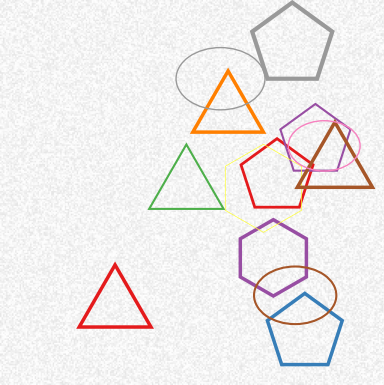[{"shape": "pentagon", "thickness": 2, "radius": 0.49, "center": [0.72, 0.541]}, {"shape": "triangle", "thickness": 2.5, "radius": 0.54, "center": [0.299, 0.204]}, {"shape": "pentagon", "thickness": 2.5, "radius": 0.51, "center": [0.792, 0.136]}, {"shape": "triangle", "thickness": 1.5, "radius": 0.56, "center": [0.484, 0.513]}, {"shape": "pentagon", "thickness": 1.5, "radius": 0.48, "center": [0.819, 0.634]}, {"shape": "hexagon", "thickness": 2.5, "radius": 0.5, "center": [0.71, 0.33]}, {"shape": "triangle", "thickness": 2.5, "radius": 0.53, "center": [0.592, 0.71]}, {"shape": "hexagon", "thickness": 0.5, "radius": 0.57, "center": [0.684, 0.511]}, {"shape": "oval", "thickness": 1.5, "radius": 0.53, "center": [0.767, 0.233]}, {"shape": "triangle", "thickness": 2.5, "radius": 0.56, "center": [0.87, 0.57]}, {"shape": "oval", "thickness": 1, "radius": 0.47, "center": [0.842, 0.621]}, {"shape": "pentagon", "thickness": 3, "radius": 0.55, "center": [0.759, 0.884]}, {"shape": "oval", "thickness": 1, "radius": 0.58, "center": [0.573, 0.796]}]